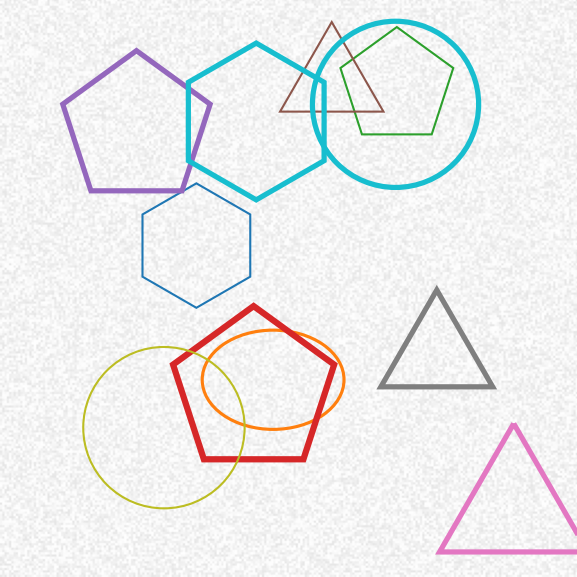[{"shape": "hexagon", "thickness": 1, "radius": 0.54, "center": [0.34, 0.574]}, {"shape": "oval", "thickness": 1.5, "radius": 0.61, "center": [0.473, 0.342]}, {"shape": "pentagon", "thickness": 1, "radius": 0.51, "center": [0.687, 0.85]}, {"shape": "pentagon", "thickness": 3, "radius": 0.73, "center": [0.439, 0.322]}, {"shape": "pentagon", "thickness": 2.5, "radius": 0.67, "center": [0.236, 0.777]}, {"shape": "triangle", "thickness": 1, "radius": 0.52, "center": [0.574, 0.858]}, {"shape": "triangle", "thickness": 2.5, "radius": 0.74, "center": [0.89, 0.117]}, {"shape": "triangle", "thickness": 2.5, "radius": 0.56, "center": [0.756, 0.385]}, {"shape": "circle", "thickness": 1, "radius": 0.7, "center": [0.284, 0.259]}, {"shape": "hexagon", "thickness": 2.5, "radius": 0.68, "center": [0.444, 0.789]}, {"shape": "circle", "thickness": 2.5, "radius": 0.72, "center": [0.685, 0.818]}]